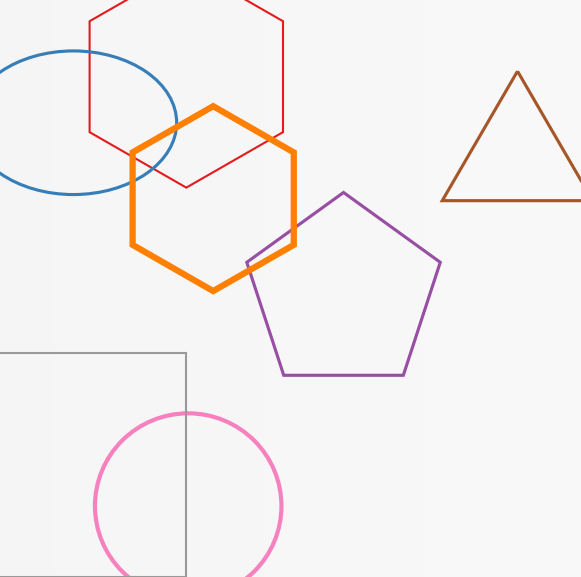[{"shape": "hexagon", "thickness": 1, "radius": 0.96, "center": [0.321, 0.866]}, {"shape": "oval", "thickness": 1.5, "radius": 0.89, "center": [0.126, 0.787]}, {"shape": "pentagon", "thickness": 1.5, "radius": 0.87, "center": [0.591, 0.491]}, {"shape": "hexagon", "thickness": 3, "radius": 0.8, "center": [0.367, 0.655]}, {"shape": "triangle", "thickness": 1.5, "radius": 0.75, "center": [0.89, 0.726]}, {"shape": "circle", "thickness": 2, "radius": 0.8, "center": [0.324, 0.123]}, {"shape": "square", "thickness": 1, "radius": 0.97, "center": [0.125, 0.194]}]